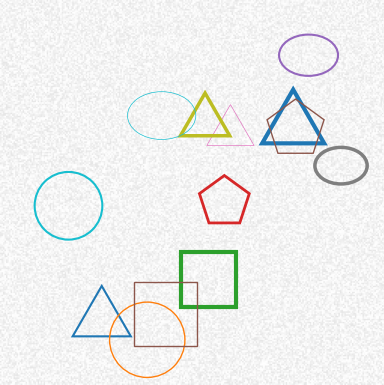[{"shape": "triangle", "thickness": 1.5, "radius": 0.44, "center": [0.264, 0.17]}, {"shape": "triangle", "thickness": 3, "radius": 0.47, "center": [0.761, 0.674]}, {"shape": "circle", "thickness": 1, "radius": 0.49, "center": [0.382, 0.117]}, {"shape": "square", "thickness": 3, "radius": 0.35, "center": [0.542, 0.274]}, {"shape": "pentagon", "thickness": 2, "radius": 0.34, "center": [0.583, 0.476]}, {"shape": "oval", "thickness": 1.5, "radius": 0.38, "center": [0.801, 0.857]}, {"shape": "pentagon", "thickness": 1, "radius": 0.39, "center": [0.768, 0.665]}, {"shape": "square", "thickness": 1, "radius": 0.41, "center": [0.431, 0.184]}, {"shape": "triangle", "thickness": 0.5, "radius": 0.35, "center": [0.599, 0.657]}, {"shape": "oval", "thickness": 2.5, "radius": 0.34, "center": [0.886, 0.57]}, {"shape": "triangle", "thickness": 2.5, "radius": 0.37, "center": [0.533, 0.684]}, {"shape": "oval", "thickness": 0.5, "radius": 0.44, "center": [0.42, 0.7]}, {"shape": "circle", "thickness": 1.5, "radius": 0.44, "center": [0.178, 0.466]}]